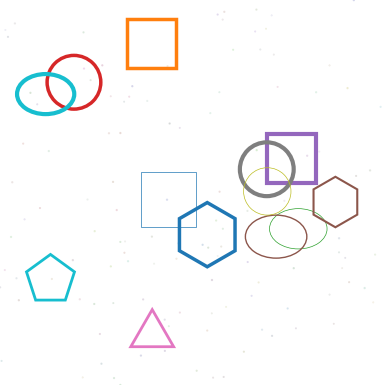[{"shape": "square", "thickness": 0.5, "radius": 0.36, "center": [0.438, 0.482]}, {"shape": "hexagon", "thickness": 2.5, "radius": 0.42, "center": [0.538, 0.39]}, {"shape": "square", "thickness": 2.5, "radius": 0.31, "center": [0.393, 0.887]}, {"shape": "oval", "thickness": 0.5, "radius": 0.37, "center": [0.775, 0.406]}, {"shape": "circle", "thickness": 2.5, "radius": 0.35, "center": [0.192, 0.786]}, {"shape": "square", "thickness": 3, "radius": 0.32, "center": [0.757, 0.588]}, {"shape": "oval", "thickness": 1, "radius": 0.4, "center": [0.717, 0.385]}, {"shape": "hexagon", "thickness": 1.5, "radius": 0.33, "center": [0.871, 0.475]}, {"shape": "triangle", "thickness": 2, "radius": 0.32, "center": [0.395, 0.132]}, {"shape": "circle", "thickness": 3, "radius": 0.35, "center": [0.693, 0.56]}, {"shape": "circle", "thickness": 0.5, "radius": 0.31, "center": [0.694, 0.503]}, {"shape": "pentagon", "thickness": 2, "radius": 0.33, "center": [0.131, 0.274]}, {"shape": "oval", "thickness": 3, "radius": 0.37, "center": [0.119, 0.756]}]